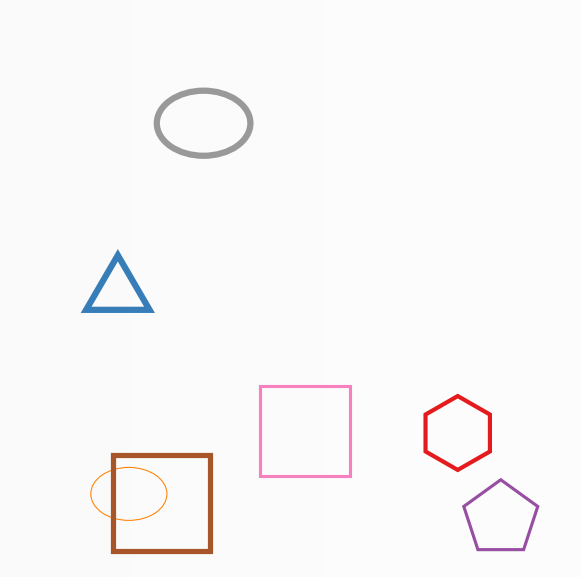[{"shape": "hexagon", "thickness": 2, "radius": 0.32, "center": [0.787, 0.249]}, {"shape": "triangle", "thickness": 3, "radius": 0.32, "center": [0.203, 0.494]}, {"shape": "pentagon", "thickness": 1.5, "radius": 0.33, "center": [0.862, 0.101]}, {"shape": "oval", "thickness": 0.5, "radius": 0.33, "center": [0.222, 0.144]}, {"shape": "square", "thickness": 2.5, "radius": 0.42, "center": [0.277, 0.128]}, {"shape": "square", "thickness": 1.5, "radius": 0.39, "center": [0.525, 0.253]}, {"shape": "oval", "thickness": 3, "radius": 0.4, "center": [0.35, 0.786]}]